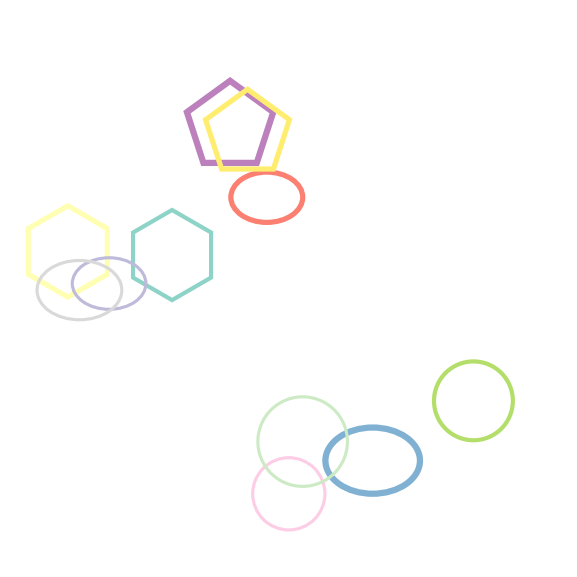[{"shape": "hexagon", "thickness": 2, "radius": 0.39, "center": [0.298, 0.558]}, {"shape": "hexagon", "thickness": 2.5, "radius": 0.4, "center": [0.117, 0.564]}, {"shape": "oval", "thickness": 1.5, "radius": 0.32, "center": [0.189, 0.508]}, {"shape": "oval", "thickness": 2.5, "radius": 0.31, "center": [0.462, 0.658]}, {"shape": "oval", "thickness": 3, "radius": 0.41, "center": [0.645, 0.201]}, {"shape": "circle", "thickness": 2, "radius": 0.34, "center": [0.82, 0.305]}, {"shape": "circle", "thickness": 1.5, "radius": 0.31, "center": [0.5, 0.144]}, {"shape": "oval", "thickness": 1.5, "radius": 0.37, "center": [0.138, 0.497]}, {"shape": "pentagon", "thickness": 3, "radius": 0.39, "center": [0.398, 0.781]}, {"shape": "circle", "thickness": 1.5, "radius": 0.39, "center": [0.524, 0.234]}, {"shape": "pentagon", "thickness": 2.5, "radius": 0.38, "center": [0.429, 0.768]}]